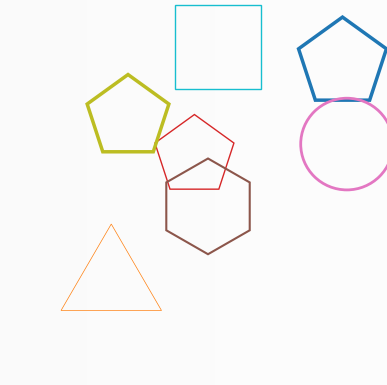[{"shape": "pentagon", "thickness": 2.5, "radius": 0.6, "center": [0.884, 0.836]}, {"shape": "triangle", "thickness": 0.5, "radius": 0.75, "center": [0.287, 0.268]}, {"shape": "pentagon", "thickness": 1, "radius": 0.54, "center": [0.502, 0.595]}, {"shape": "hexagon", "thickness": 1.5, "radius": 0.62, "center": [0.537, 0.464]}, {"shape": "circle", "thickness": 2, "radius": 0.6, "center": [0.895, 0.626]}, {"shape": "pentagon", "thickness": 2.5, "radius": 0.55, "center": [0.33, 0.695]}, {"shape": "square", "thickness": 1, "radius": 0.55, "center": [0.562, 0.878]}]